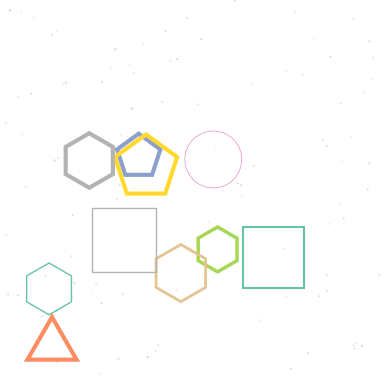[{"shape": "hexagon", "thickness": 1, "radius": 0.34, "center": [0.127, 0.25]}, {"shape": "square", "thickness": 1.5, "radius": 0.39, "center": [0.71, 0.332]}, {"shape": "triangle", "thickness": 3, "radius": 0.37, "center": [0.135, 0.103]}, {"shape": "pentagon", "thickness": 3, "radius": 0.3, "center": [0.36, 0.594]}, {"shape": "circle", "thickness": 0.5, "radius": 0.37, "center": [0.554, 0.586]}, {"shape": "hexagon", "thickness": 2.5, "radius": 0.29, "center": [0.565, 0.352]}, {"shape": "pentagon", "thickness": 3, "radius": 0.42, "center": [0.379, 0.566]}, {"shape": "hexagon", "thickness": 2, "radius": 0.37, "center": [0.47, 0.291]}, {"shape": "square", "thickness": 1, "radius": 0.42, "center": [0.323, 0.376]}, {"shape": "hexagon", "thickness": 3, "radius": 0.35, "center": [0.232, 0.583]}]